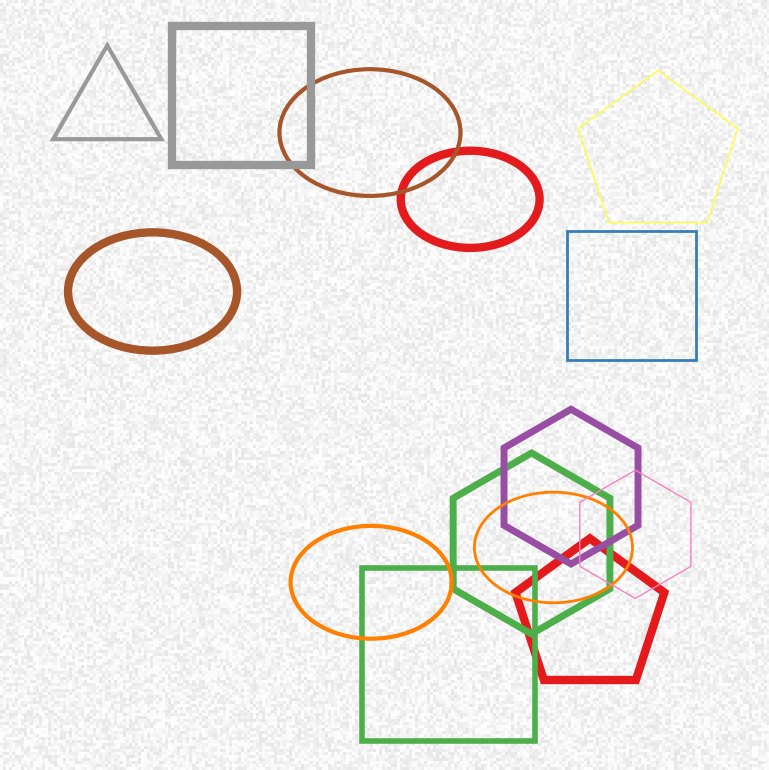[{"shape": "pentagon", "thickness": 3, "radius": 0.51, "center": [0.766, 0.199]}, {"shape": "oval", "thickness": 3, "radius": 0.45, "center": [0.611, 0.741]}, {"shape": "square", "thickness": 1, "radius": 0.42, "center": [0.82, 0.616]}, {"shape": "hexagon", "thickness": 2.5, "radius": 0.59, "center": [0.69, 0.294]}, {"shape": "square", "thickness": 2, "radius": 0.56, "center": [0.583, 0.15]}, {"shape": "hexagon", "thickness": 2.5, "radius": 0.5, "center": [0.742, 0.368]}, {"shape": "oval", "thickness": 1.5, "radius": 0.52, "center": [0.482, 0.244]}, {"shape": "oval", "thickness": 1, "radius": 0.51, "center": [0.719, 0.289]}, {"shape": "pentagon", "thickness": 0.5, "radius": 0.55, "center": [0.855, 0.799]}, {"shape": "oval", "thickness": 3, "radius": 0.55, "center": [0.198, 0.621]}, {"shape": "oval", "thickness": 1.5, "radius": 0.59, "center": [0.48, 0.828]}, {"shape": "hexagon", "thickness": 0.5, "radius": 0.42, "center": [0.825, 0.306]}, {"shape": "square", "thickness": 3, "radius": 0.45, "center": [0.313, 0.876]}, {"shape": "triangle", "thickness": 1.5, "radius": 0.41, "center": [0.139, 0.86]}]